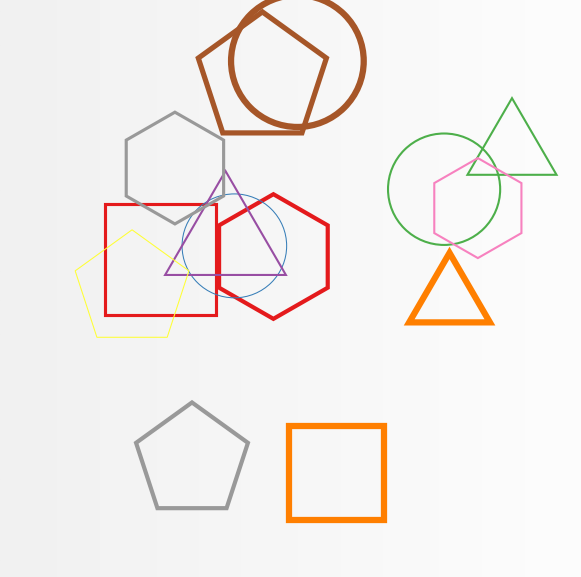[{"shape": "square", "thickness": 1.5, "radius": 0.48, "center": [0.276, 0.55]}, {"shape": "hexagon", "thickness": 2, "radius": 0.54, "center": [0.47, 0.555]}, {"shape": "circle", "thickness": 0.5, "radius": 0.45, "center": [0.403, 0.573]}, {"shape": "triangle", "thickness": 1, "radius": 0.44, "center": [0.881, 0.741]}, {"shape": "circle", "thickness": 1, "radius": 0.48, "center": [0.764, 0.671]}, {"shape": "triangle", "thickness": 1, "radius": 0.6, "center": [0.388, 0.583]}, {"shape": "triangle", "thickness": 3, "radius": 0.4, "center": [0.773, 0.481]}, {"shape": "square", "thickness": 3, "radius": 0.41, "center": [0.579, 0.18]}, {"shape": "pentagon", "thickness": 0.5, "radius": 0.51, "center": [0.227, 0.498]}, {"shape": "circle", "thickness": 3, "radius": 0.57, "center": [0.512, 0.893]}, {"shape": "pentagon", "thickness": 2.5, "radius": 0.58, "center": [0.451, 0.863]}, {"shape": "hexagon", "thickness": 1, "radius": 0.43, "center": [0.822, 0.639]}, {"shape": "pentagon", "thickness": 2, "radius": 0.51, "center": [0.33, 0.201]}, {"shape": "hexagon", "thickness": 1.5, "radius": 0.48, "center": [0.301, 0.708]}]